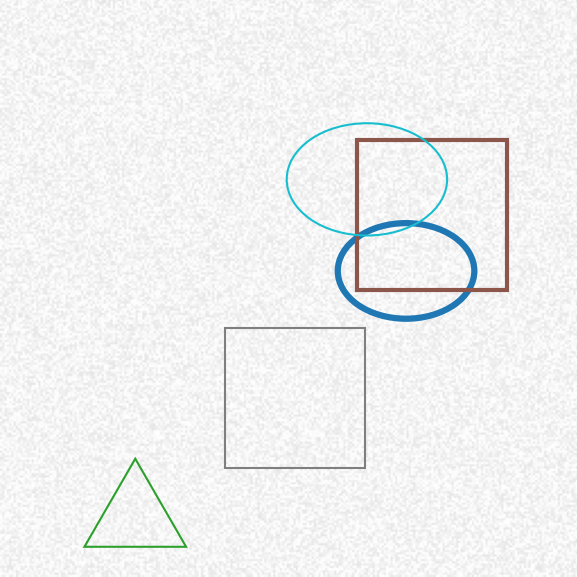[{"shape": "oval", "thickness": 3, "radius": 0.59, "center": [0.703, 0.53]}, {"shape": "triangle", "thickness": 1, "radius": 0.51, "center": [0.234, 0.103]}, {"shape": "square", "thickness": 2, "radius": 0.65, "center": [0.748, 0.626]}, {"shape": "square", "thickness": 1, "radius": 0.61, "center": [0.51, 0.309]}, {"shape": "oval", "thickness": 1, "radius": 0.69, "center": [0.635, 0.689]}]